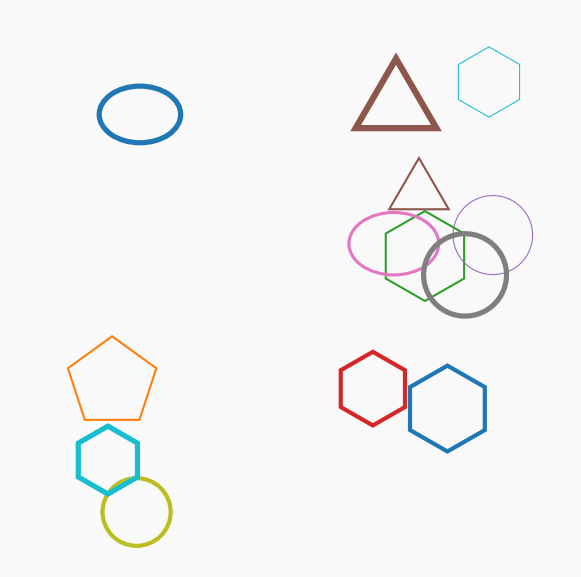[{"shape": "oval", "thickness": 2.5, "radius": 0.35, "center": [0.241, 0.801]}, {"shape": "hexagon", "thickness": 2, "radius": 0.37, "center": [0.77, 0.292]}, {"shape": "pentagon", "thickness": 1, "radius": 0.4, "center": [0.193, 0.337]}, {"shape": "hexagon", "thickness": 1, "radius": 0.39, "center": [0.731, 0.556]}, {"shape": "hexagon", "thickness": 2, "radius": 0.32, "center": [0.641, 0.326]}, {"shape": "circle", "thickness": 0.5, "radius": 0.34, "center": [0.848, 0.592]}, {"shape": "triangle", "thickness": 3, "radius": 0.4, "center": [0.681, 0.817]}, {"shape": "triangle", "thickness": 1, "radius": 0.3, "center": [0.721, 0.666]}, {"shape": "oval", "thickness": 1.5, "radius": 0.39, "center": [0.678, 0.577]}, {"shape": "circle", "thickness": 2.5, "radius": 0.36, "center": [0.8, 0.523]}, {"shape": "circle", "thickness": 2, "radius": 0.29, "center": [0.235, 0.113]}, {"shape": "hexagon", "thickness": 0.5, "radius": 0.3, "center": [0.841, 0.857]}, {"shape": "hexagon", "thickness": 2.5, "radius": 0.29, "center": [0.186, 0.202]}]